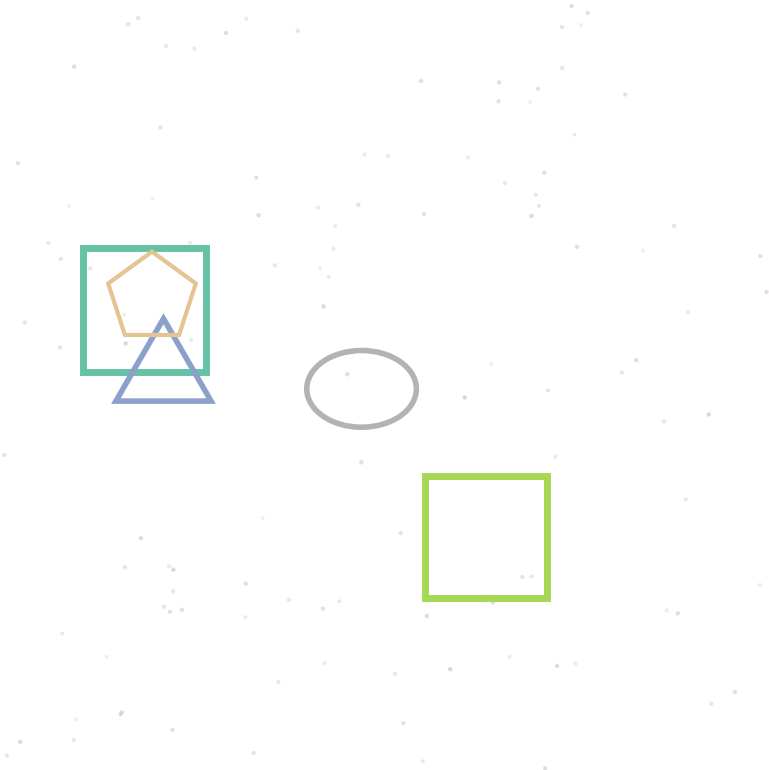[{"shape": "square", "thickness": 2.5, "radius": 0.4, "center": [0.188, 0.597]}, {"shape": "triangle", "thickness": 2, "radius": 0.36, "center": [0.212, 0.515]}, {"shape": "square", "thickness": 2.5, "radius": 0.4, "center": [0.631, 0.303]}, {"shape": "pentagon", "thickness": 1.5, "radius": 0.3, "center": [0.197, 0.613]}, {"shape": "oval", "thickness": 2, "radius": 0.36, "center": [0.47, 0.495]}]